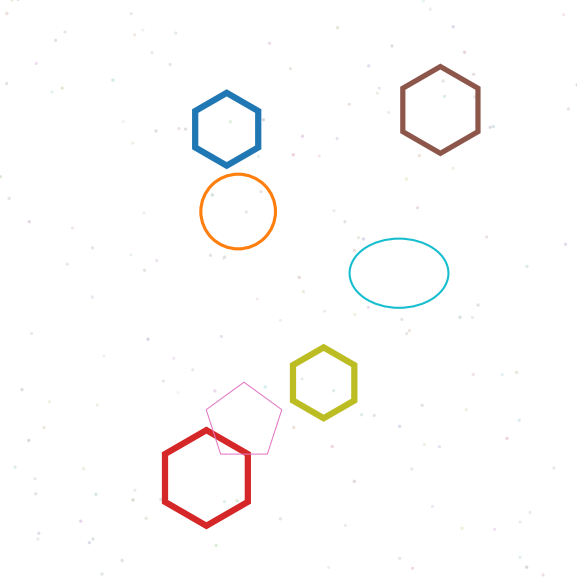[{"shape": "hexagon", "thickness": 3, "radius": 0.32, "center": [0.393, 0.775]}, {"shape": "circle", "thickness": 1.5, "radius": 0.32, "center": [0.412, 0.633]}, {"shape": "hexagon", "thickness": 3, "radius": 0.41, "center": [0.357, 0.171]}, {"shape": "hexagon", "thickness": 2.5, "radius": 0.38, "center": [0.763, 0.809]}, {"shape": "pentagon", "thickness": 0.5, "radius": 0.34, "center": [0.423, 0.268]}, {"shape": "hexagon", "thickness": 3, "radius": 0.31, "center": [0.56, 0.336]}, {"shape": "oval", "thickness": 1, "radius": 0.43, "center": [0.691, 0.526]}]